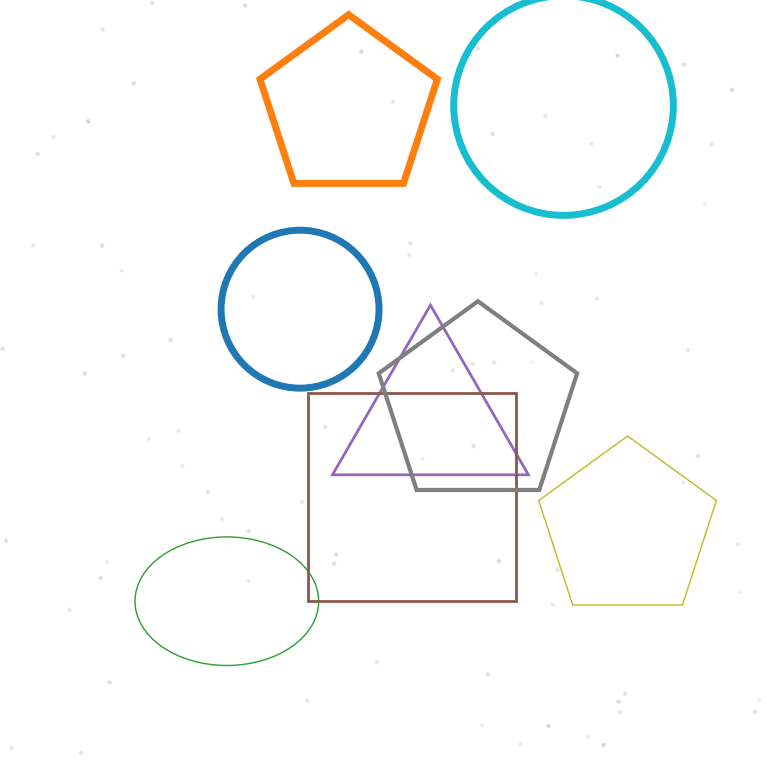[{"shape": "circle", "thickness": 2.5, "radius": 0.51, "center": [0.39, 0.598]}, {"shape": "pentagon", "thickness": 2.5, "radius": 0.61, "center": [0.453, 0.86]}, {"shape": "oval", "thickness": 0.5, "radius": 0.6, "center": [0.295, 0.219]}, {"shape": "triangle", "thickness": 1, "radius": 0.73, "center": [0.559, 0.457]}, {"shape": "square", "thickness": 1, "radius": 0.67, "center": [0.535, 0.355]}, {"shape": "pentagon", "thickness": 1.5, "radius": 0.68, "center": [0.621, 0.473]}, {"shape": "pentagon", "thickness": 0.5, "radius": 0.61, "center": [0.815, 0.312]}, {"shape": "circle", "thickness": 2.5, "radius": 0.71, "center": [0.732, 0.863]}]